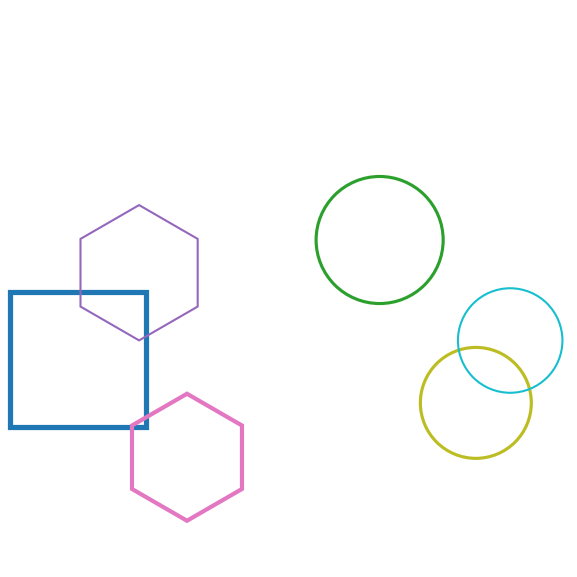[{"shape": "square", "thickness": 2.5, "radius": 0.59, "center": [0.135, 0.377]}, {"shape": "circle", "thickness": 1.5, "radius": 0.55, "center": [0.657, 0.584]}, {"shape": "hexagon", "thickness": 1, "radius": 0.59, "center": [0.241, 0.527]}, {"shape": "hexagon", "thickness": 2, "radius": 0.55, "center": [0.324, 0.207]}, {"shape": "circle", "thickness": 1.5, "radius": 0.48, "center": [0.824, 0.302]}, {"shape": "circle", "thickness": 1, "radius": 0.45, "center": [0.883, 0.409]}]